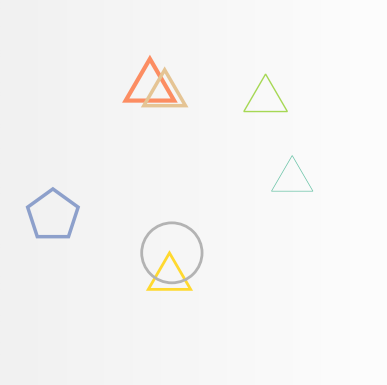[{"shape": "triangle", "thickness": 0.5, "radius": 0.31, "center": [0.754, 0.534]}, {"shape": "triangle", "thickness": 3, "radius": 0.36, "center": [0.387, 0.775]}, {"shape": "pentagon", "thickness": 2.5, "radius": 0.34, "center": [0.136, 0.441]}, {"shape": "triangle", "thickness": 1, "radius": 0.32, "center": [0.685, 0.743]}, {"shape": "triangle", "thickness": 2, "radius": 0.32, "center": [0.437, 0.28]}, {"shape": "triangle", "thickness": 2.5, "radius": 0.31, "center": [0.425, 0.757]}, {"shape": "circle", "thickness": 2, "radius": 0.39, "center": [0.444, 0.343]}]